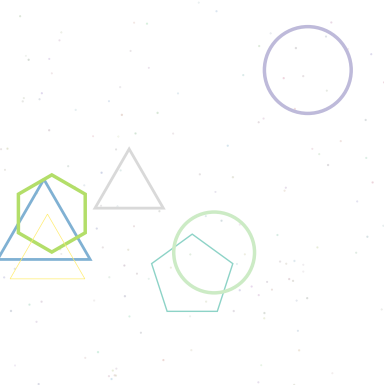[{"shape": "pentagon", "thickness": 1, "radius": 0.55, "center": [0.499, 0.281]}, {"shape": "circle", "thickness": 2.5, "radius": 0.56, "center": [0.799, 0.818]}, {"shape": "triangle", "thickness": 2, "radius": 0.69, "center": [0.114, 0.395]}, {"shape": "hexagon", "thickness": 2.5, "radius": 0.5, "center": [0.135, 0.446]}, {"shape": "triangle", "thickness": 2, "radius": 0.51, "center": [0.335, 0.511]}, {"shape": "circle", "thickness": 2.5, "radius": 0.52, "center": [0.556, 0.344]}, {"shape": "triangle", "thickness": 0.5, "radius": 0.56, "center": [0.123, 0.332]}]